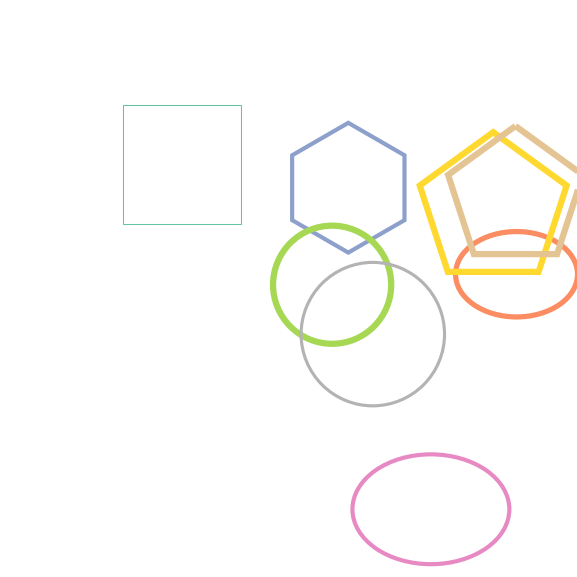[{"shape": "square", "thickness": 0.5, "radius": 0.51, "center": [0.315, 0.714]}, {"shape": "oval", "thickness": 2.5, "radius": 0.53, "center": [0.894, 0.524]}, {"shape": "hexagon", "thickness": 2, "radius": 0.56, "center": [0.603, 0.674]}, {"shape": "oval", "thickness": 2, "radius": 0.68, "center": [0.746, 0.117]}, {"shape": "circle", "thickness": 3, "radius": 0.51, "center": [0.575, 0.506]}, {"shape": "pentagon", "thickness": 3, "radius": 0.67, "center": [0.854, 0.637]}, {"shape": "pentagon", "thickness": 3, "radius": 0.61, "center": [0.893, 0.658]}, {"shape": "circle", "thickness": 1.5, "radius": 0.62, "center": [0.646, 0.421]}]